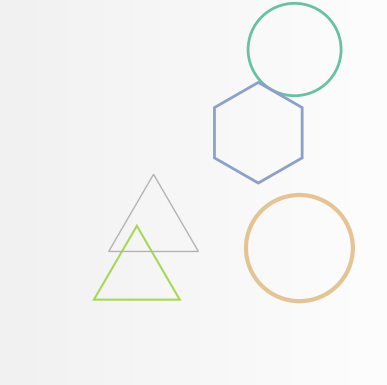[{"shape": "circle", "thickness": 2, "radius": 0.6, "center": [0.76, 0.871]}, {"shape": "hexagon", "thickness": 2, "radius": 0.65, "center": [0.667, 0.655]}, {"shape": "triangle", "thickness": 1.5, "radius": 0.64, "center": [0.353, 0.286]}, {"shape": "circle", "thickness": 3, "radius": 0.69, "center": [0.773, 0.356]}, {"shape": "triangle", "thickness": 1, "radius": 0.67, "center": [0.396, 0.414]}]